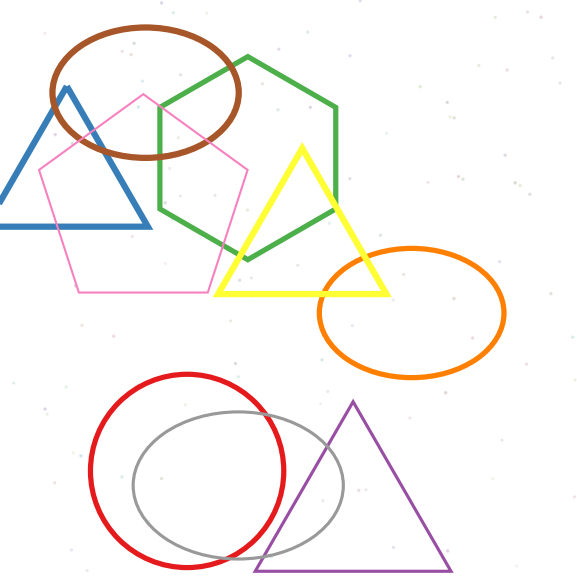[{"shape": "circle", "thickness": 2.5, "radius": 0.84, "center": [0.324, 0.184]}, {"shape": "triangle", "thickness": 3, "radius": 0.81, "center": [0.116, 0.688]}, {"shape": "hexagon", "thickness": 2.5, "radius": 0.88, "center": [0.429, 0.725]}, {"shape": "triangle", "thickness": 1.5, "radius": 0.98, "center": [0.611, 0.108]}, {"shape": "oval", "thickness": 2.5, "radius": 0.8, "center": [0.713, 0.457]}, {"shape": "triangle", "thickness": 3, "radius": 0.84, "center": [0.523, 0.574]}, {"shape": "oval", "thickness": 3, "radius": 0.81, "center": [0.252, 0.839]}, {"shape": "pentagon", "thickness": 1, "radius": 0.95, "center": [0.248, 0.646]}, {"shape": "oval", "thickness": 1.5, "radius": 0.91, "center": [0.413, 0.159]}]